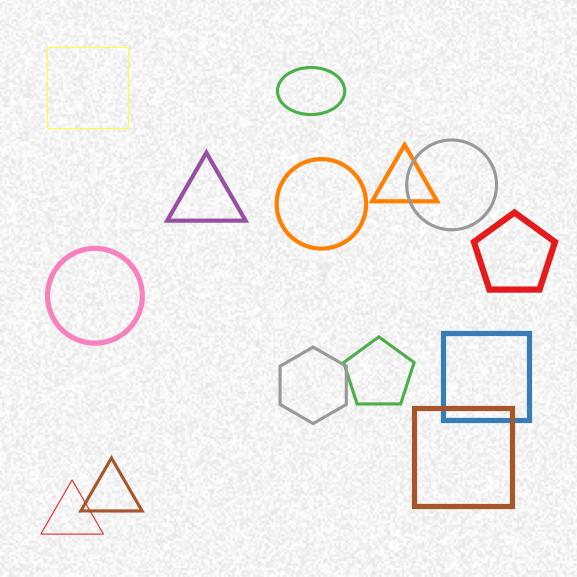[{"shape": "triangle", "thickness": 0.5, "radius": 0.31, "center": [0.125, 0.106]}, {"shape": "pentagon", "thickness": 3, "radius": 0.37, "center": [0.891, 0.557]}, {"shape": "square", "thickness": 2.5, "radius": 0.37, "center": [0.842, 0.348]}, {"shape": "oval", "thickness": 1.5, "radius": 0.29, "center": [0.539, 0.842]}, {"shape": "pentagon", "thickness": 1.5, "radius": 0.32, "center": [0.656, 0.352]}, {"shape": "triangle", "thickness": 2, "radius": 0.39, "center": [0.357, 0.656]}, {"shape": "circle", "thickness": 2, "radius": 0.39, "center": [0.557, 0.646]}, {"shape": "triangle", "thickness": 2, "radius": 0.33, "center": [0.701, 0.683]}, {"shape": "square", "thickness": 0.5, "radius": 0.35, "center": [0.152, 0.848]}, {"shape": "square", "thickness": 2.5, "radius": 0.42, "center": [0.801, 0.208]}, {"shape": "triangle", "thickness": 1.5, "radius": 0.31, "center": [0.193, 0.145]}, {"shape": "circle", "thickness": 2.5, "radius": 0.41, "center": [0.164, 0.487]}, {"shape": "circle", "thickness": 1.5, "radius": 0.39, "center": [0.782, 0.679]}, {"shape": "hexagon", "thickness": 1.5, "radius": 0.33, "center": [0.542, 0.332]}]